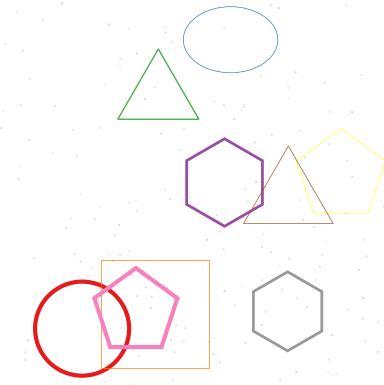[{"shape": "circle", "thickness": 3, "radius": 0.61, "center": [0.213, 0.146]}, {"shape": "oval", "thickness": 0.5, "radius": 0.61, "center": [0.599, 0.897]}, {"shape": "triangle", "thickness": 1, "radius": 0.61, "center": [0.411, 0.751]}, {"shape": "hexagon", "thickness": 2, "radius": 0.57, "center": [0.583, 0.526]}, {"shape": "square", "thickness": 0.5, "radius": 0.7, "center": [0.403, 0.184]}, {"shape": "pentagon", "thickness": 0.5, "radius": 0.61, "center": [0.885, 0.545]}, {"shape": "triangle", "thickness": 0.5, "radius": 0.67, "center": [0.749, 0.486]}, {"shape": "pentagon", "thickness": 3, "radius": 0.57, "center": [0.353, 0.19]}, {"shape": "hexagon", "thickness": 2, "radius": 0.51, "center": [0.747, 0.191]}]